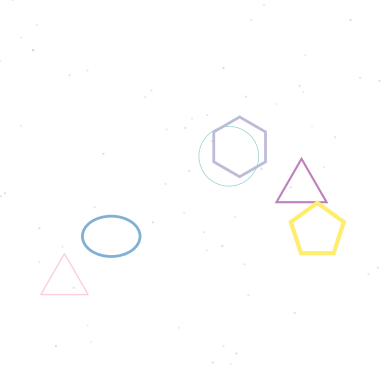[{"shape": "circle", "thickness": 0.5, "radius": 0.39, "center": [0.594, 0.594]}, {"shape": "hexagon", "thickness": 2, "radius": 0.39, "center": [0.622, 0.619]}, {"shape": "oval", "thickness": 2, "radius": 0.37, "center": [0.289, 0.386]}, {"shape": "triangle", "thickness": 1, "radius": 0.36, "center": [0.167, 0.27]}, {"shape": "triangle", "thickness": 1.5, "radius": 0.38, "center": [0.783, 0.512]}, {"shape": "pentagon", "thickness": 3, "radius": 0.36, "center": [0.824, 0.401]}]